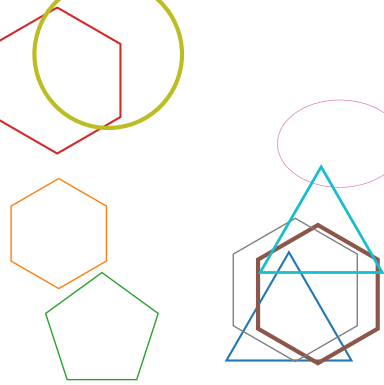[{"shape": "triangle", "thickness": 1.5, "radius": 0.94, "center": [0.75, 0.157]}, {"shape": "hexagon", "thickness": 1, "radius": 0.71, "center": [0.153, 0.393]}, {"shape": "pentagon", "thickness": 1, "radius": 0.77, "center": [0.265, 0.138]}, {"shape": "hexagon", "thickness": 1.5, "radius": 0.95, "center": [0.149, 0.791]}, {"shape": "hexagon", "thickness": 3, "radius": 0.9, "center": [0.826, 0.236]}, {"shape": "oval", "thickness": 0.5, "radius": 0.81, "center": [0.883, 0.627]}, {"shape": "hexagon", "thickness": 1, "radius": 0.93, "center": [0.767, 0.247]}, {"shape": "circle", "thickness": 3, "radius": 0.96, "center": [0.281, 0.859]}, {"shape": "triangle", "thickness": 2, "radius": 0.91, "center": [0.834, 0.384]}]